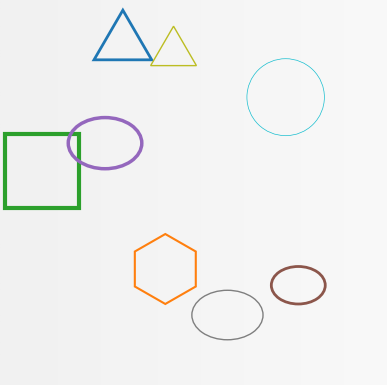[{"shape": "triangle", "thickness": 2, "radius": 0.43, "center": [0.317, 0.888]}, {"shape": "hexagon", "thickness": 1.5, "radius": 0.45, "center": [0.427, 0.301]}, {"shape": "square", "thickness": 3, "radius": 0.48, "center": [0.108, 0.556]}, {"shape": "oval", "thickness": 2.5, "radius": 0.47, "center": [0.271, 0.628]}, {"shape": "oval", "thickness": 2, "radius": 0.35, "center": [0.77, 0.259]}, {"shape": "oval", "thickness": 1, "radius": 0.46, "center": [0.587, 0.182]}, {"shape": "triangle", "thickness": 1, "radius": 0.34, "center": [0.448, 0.864]}, {"shape": "circle", "thickness": 0.5, "radius": 0.5, "center": [0.737, 0.748]}]